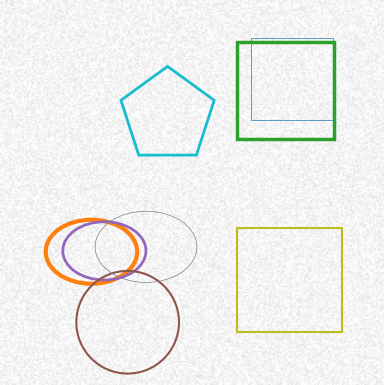[{"shape": "square", "thickness": 0.5, "radius": 0.53, "center": [0.758, 0.795]}, {"shape": "oval", "thickness": 3, "radius": 0.59, "center": [0.238, 0.346]}, {"shape": "square", "thickness": 2.5, "radius": 0.63, "center": [0.742, 0.764]}, {"shape": "oval", "thickness": 2, "radius": 0.54, "center": [0.271, 0.348]}, {"shape": "circle", "thickness": 1.5, "radius": 0.67, "center": [0.332, 0.163]}, {"shape": "oval", "thickness": 0.5, "radius": 0.66, "center": [0.379, 0.359]}, {"shape": "square", "thickness": 1.5, "radius": 0.68, "center": [0.753, 0.273]}, {"shape": "pentagon", "thickness": 2, "radius": 0.64, "center": [0.435, 0.7]}]